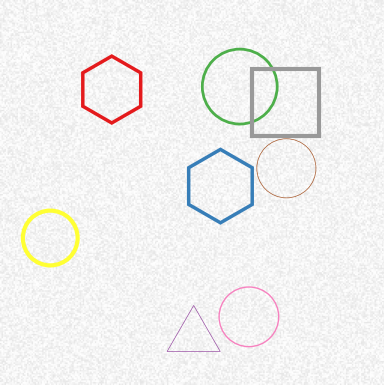[{"shape": "hexagon", "thickness": 2.5, "radius": 0.43, "center": [0.29, 0.767]}, {"shape": "hexagon", "thickness": 2.5, "radius": 0.48, "center": [0.573, 0.517]}, {"shape": "circle", "thickness": 2, "radius": 0.49, "center": [0.623, 0.775]}, {"shape": "triangle", "thickness": 0.5, "radius": 0.4, "center": [0.503, 0.127]}, {"shape": "circle", "thickness": 3, "radius": 0.36, "center": [0.131, 0.382]}, {"shape": "circle", "thickness": 0.5, "radius": 0.38, "center": [0.744, 0.563]}, {"shape": "circle", "thickness": 1, "radius": 0.39, "center": [0.647, 0.177]}, {"shape": "square", "thickness": 3, "radius": 0.44, "center": [0.741, 0.734]}]